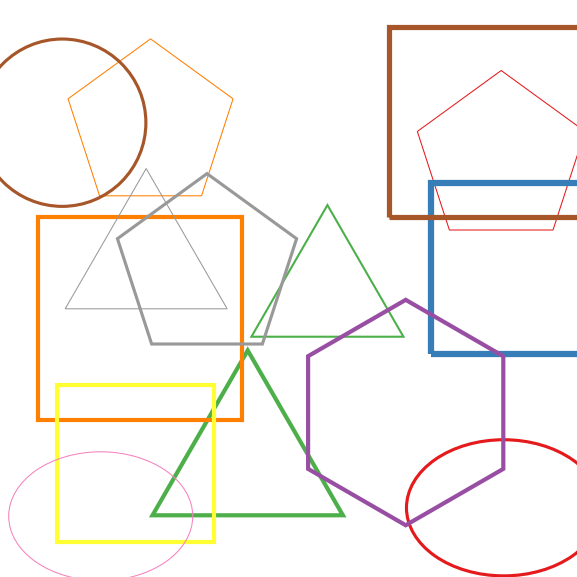[{"shape": "pentagon", "thickness": 0.5, "radius": 0.76, "center": [0.868, 0.724]}, {"shape": "oval", "thickness": 1.5, "radius": 0.84, "center": [0.872, 0.12]}, {"shape": "square", "thickness": 3, "radius": 0.74, "center": [0.894, 0.534]}, {"shape": "triangle", "thickness": 1, "radius": 0.76, "center": [0.567, 0.492]}, {"shape": "triangle", "thickness": 2, "radius": 0.95, "center": [0.429, 0.202]}, {"shape": "hexagon", "thickness": 2, "radius": 0.98, "center": [0.703, 0.285]}, {"shape": "pentagon", "thickness": 0.5, "radius": 0.75, "center": [0.261, 0.782]}, {"shape": "square", "thickness": 2, "radius": 0.88, "center": [0.242, 0.448]}, {"shape": "square", "thickness": 2, "radius": 0.68, "center": [0.234, 0.197]}, {"shape": "square", "thickness": 2.5, "radius": 0.82, "center": [0.837, 0.788]}, {"shape": "circle", "thickness": 1.5, "radius": 0.72, "center": [0.108, 0.787]}, {"shape": "oval", "thickness": 0.5, "radius": 0.8, "center": [0.174, 0.105]}, {"shape": "triangle", "thickness": 0.5, "radius": 0.81, "center": [0.253, 0.545]}, {"shape": "pentagon", "thickness": 1.5, "radius": 0.82, "center": [0.358, 0.535]}]